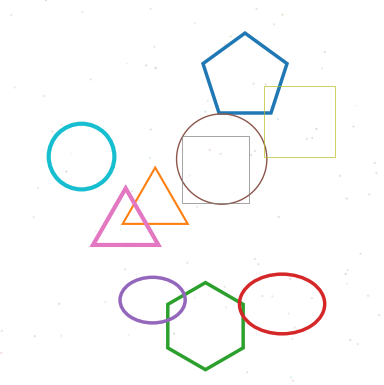[{"shape": "pentagon", "thickness": 2.5, "radius": 0.57, "center": [0.636, 0.799]}, {"shape": "triangle", "thickness": 1.5, "radius": 0.49, "center": [0.403, 0.467]}, {"shape": "hexagon", "thickness": 2.5, "radius": 0.57, "center": [0.534, 0.153]}, {"shape": "oval", "thickness": 2.5, "radius": 0.55, "center": [0.733, 0.21]}, {"shape": "oval", "thickness": 2.5, "radius": 0.42, "center": [0.396, 0.221]}, {"shape": "circle", "thickness": 1, "radius": 0.59, "center": [0.576, 0.587]}, {"shape": "triangle", "thickness": 3, "radius": 0.49, "center": [0.326, 0.413]}, {"shape": "square", "thickness": 0.5, "radius": 0.43, "center": [0.56, 0.56]}, {"shape": "square", "thickness": 0.5, "radius": 0.46, "center": [0.779, 0.685]}, {"shape": "circle", "thickness": 3, "radius": 0.43, "center": [0.212, 0.593]}]